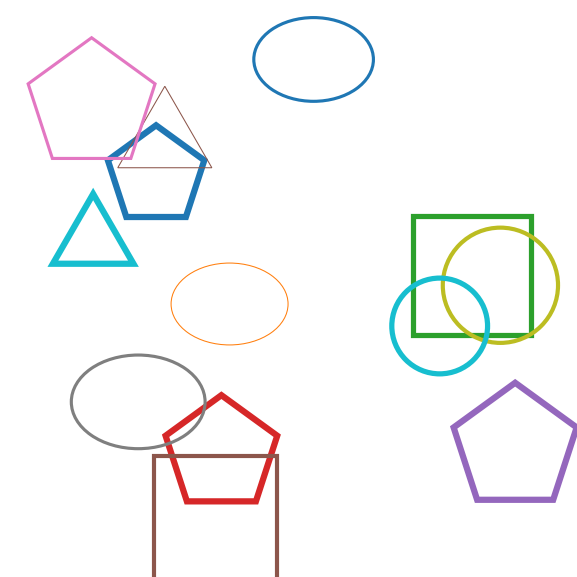[{"shape": "oval", "thickness": 1.5, "radius": 0.52, "center": [0.543, 0.896]}, {"shape": "pentagon", "thickness": 3, "radius": 0.44, "center": [0.27, 0.694]}, {"shape": "oval", "thickness": 0.5, "radius": 0.51, "center": [0.398, 0.473]}, {"shape": "square", "thickness": 2.5, "radius": 0.51, "center": [0.817, 0.522]}, {"shape": "pentagon", "thickness": 3, "radius": 0.51, "center": [0.383, 0.213]}, {"shape": "pentagon", "thickness": 3, "radius": 0.56, "center": [0.892, 0.224]}, {"shape": "triangle", "thickness": 0.5, "radius": 0.47, "center": [0.285, 0.756]}, {"shape": "square", "thickness": 2, "radius": 0.53, "center": [0.374, 0.104]}, {"shape": "pentagon", "thickness": 1.5, "radius": 0.58, "center": [0.159, 0.818]}, {"shape": "oval", "thickness": 1.5, "radius": 0.58, "center": [0.239, 0.303]}, {"shape": "circle", "thickness": 2, "radius": 0.5, "center": [0.867, 0.505]}, {"shape": "circle", "thickness": 2.5, "radius": 0.41, "center": [0.761, 0.435]}, {"shape": "triangle", "thickness": 3, "radius": 0.4, "center": [0.161, 0.583]}]